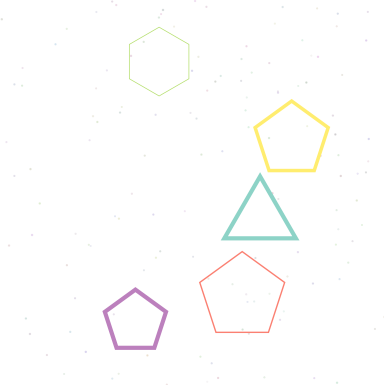[{"shape": "triangle", "thickness": 3, "radius": 0.54, "center": [0.676, 0.435]}, {"shape": "pentagon", "thickness": 1, "radius": 0.58, "center": [0.629, 0.231]}, {"shape": "hexagon", "thickness": 0.5, "radius": 0.45, "center": [0.413, 0.84]}, {"shape": "pentagon", "thickness": 3, "radius": 0.42, "center": [0.352, 0.164]}, {"shape": "pentagon", "thickness": 2.5, "radius": 0.5, "center": [0.758, 0.638]}]